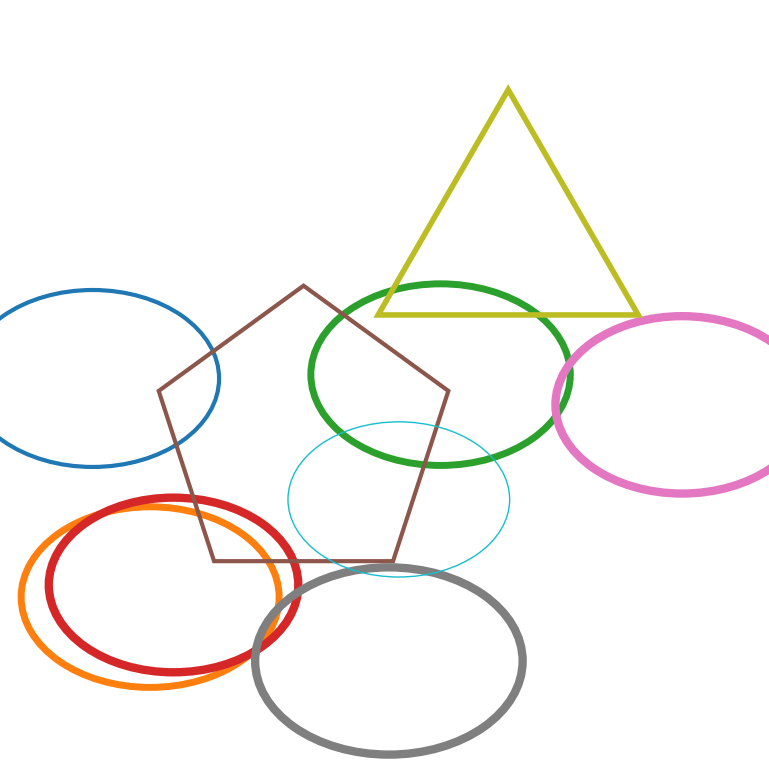[{"shape": "oval", "thickness": 1.5, "radius": 0.82, "center": [0.12, 0.508]}, {"shape": "oval", "thickness": 2.5, "radius": 0.84, "center": [0.195, 0.225]}, {"shape": "oval", "thickness": 2.5, "radius": 0.84, "center": [0.572, 0.513]}, {"shape": "oval", "thickness": 3, "radius": 0.81, "center": [0.225, 0.24]}, {"shape": "pentagon", "thickness": 1.5, "radius": 0.99, "center": [0.394, 0.431]}, {"shape": "oval", "thickness": 3, "radius": 0.82, "center": [0.886, 0.474]}, {"shape": "oval", "thickness": 3, "radius": 0.87, "center": [0.505, 0.142]}, {"shape": "triangle", "thickness": 2, "radius": 0.98, "center": [0.66, 0.688]}, {"shape": "oval", "thickness": 0.5, "radius": 0.72, "center": [0.518, 0.351]}]